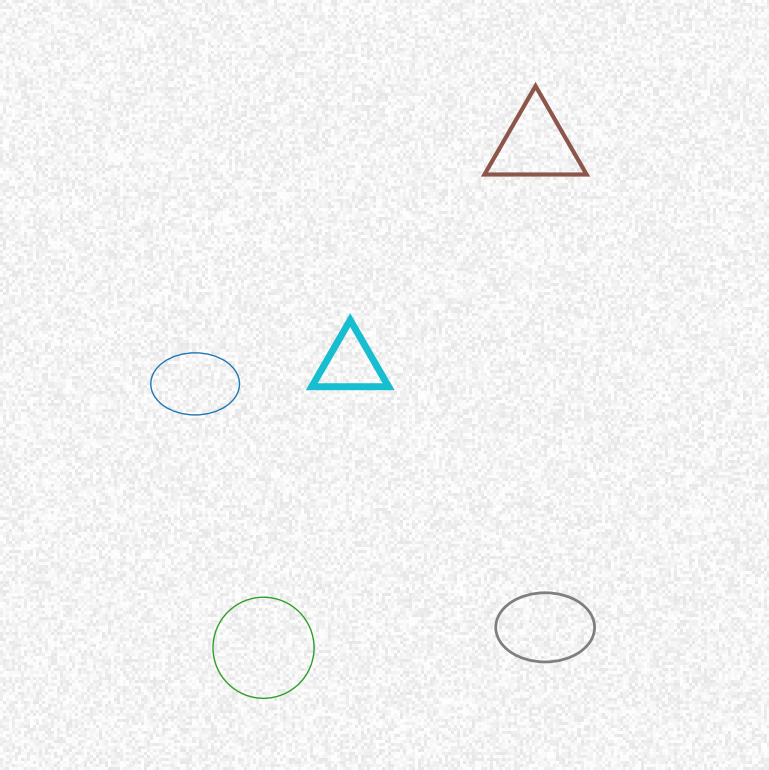[{"shape": "oval", "thickness": 0.5, "radius": 0.29, "center": [0.253, 0.501]}, {"shape": "circle", "thickness": 0.5, "radius": 0.33, "center": [0.342, 0.159]}, {"shape": "triangle", "thickness": 1.5, "radius": 0.38, "center": [0.696, 0.812]}, {"shape": "oval", "thickness": 1, "radius": 0.32, "center": [0.708, 0.185]}, {"shape": "triangle", "thickness": 2.5, "radius": 0.29, "center": [0.455, 0.527]}]